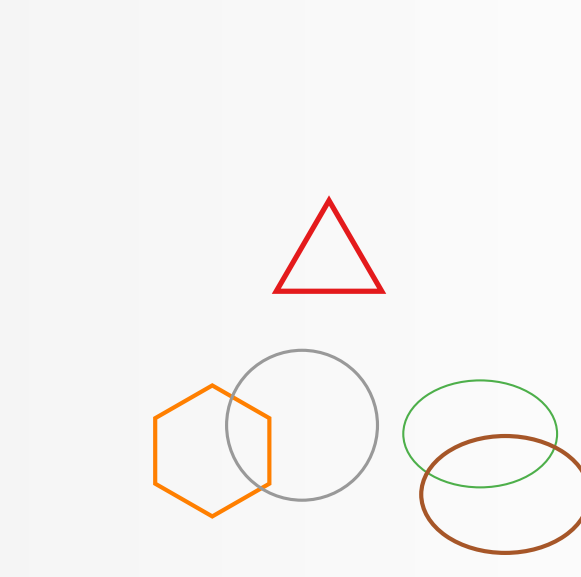[{"shape": "triangle", "thickness": 2.5, "radius": 0.52, "center": [0.566, 0.547]}, {"shape": "oval", "thickness": 1, "radius": 0.66, "center": [0.826, 0.248]}, {"shape": "hexagon", "thickness": 2, "radius": 0.57, "center": [0.365, 0.218]}, {"shape": "oval", "thickness": 2, "radius": 0.72, "center": [0.869, 0.143]}, {"shape": "circle", "thickness": 1.5, "radius": 0.65, "center": [0.52, 0.263]}]